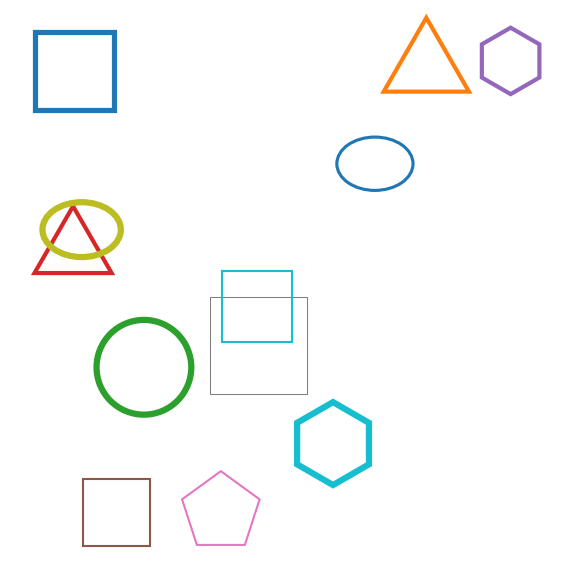[{"shape": "oval", "thickness": 1.5, "radius": 0.33, "center": [0.649, 0.716]}, {"shape": "square", "thickness": 2.5, "radius": 0.34, "center": [0.129, 0.876]}, {"shape": "triangle", "thickness": 2, "radius": 0.43, "center": [0.738, 0.883]}, {"shape": "circle", "thickness": 3, "radius": 0.41, "center": [0.249, 0.363]}, {"shape": "triangle", "thickness": 2, "radius": 0.39, "center": [0.127, 0.565]}, {"shape": "hexagon", "thickness": 2, "radius": 0.29, "center": [0.884, 0.894]}, {"shape": "square", "thickness": 1, "radius": 0.29, "center": [0.201, 0.112]}, {"shape": "pentagon", "thickness": 1, "radius": 0.35, "center": [0.382, 0.113]}, {"shape": "square", "thickness": 0.5, "radius": 0.42, "center": [0.447, 0.4]}, {"shape": "oval", "thickness": 3, "radius": 0.34, "center": [0.141, 0.601]}, {"shape": "square", "thickness": 1, "radius": 0.3, "center": [0.446, 0.468]}, {"shape": "hexagon", "thickness": 3, "radius": 0.36, "center": [0.577, 0.231]}]